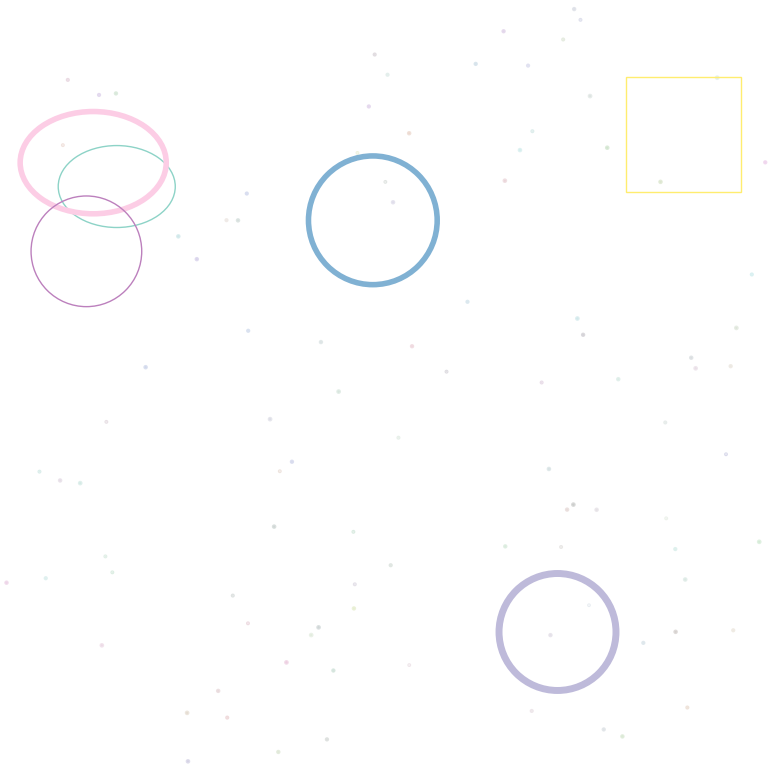[{"shape": "oval", "thickness": 0.5, "radius": 0.38, "center": [0.152, 0.758]}, {"shape": "circle", "thickness": 2.5, "radius": 0.38, "center": [0.724, 0.179]}, {"shape": "circle", "thickness": 2, "radius": 0.42, "center": [0.484, 0.714]}, {"shape": "oval", "thickness": 2, "radius": 0.47, "center": [0.121, 0.789]}, {"shape": "circle", "thickness": 0.5, "radius": 0.36, "center": [0.112, 0.674]}, {"shape": "square", "thickness": 0.5, "radius": 0.37, "center": [0.888, 0.825]}]